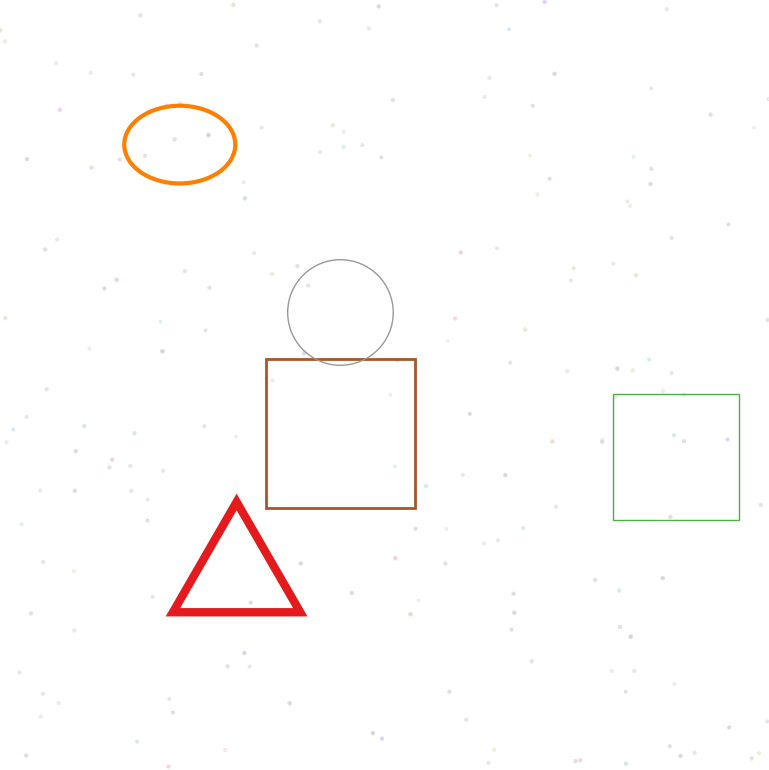[{"shape": "triangle", "thickness": 3, "radius": 0.48, "center": [0.307, 0.253]}, {"shape": "square", "thickness": 0.5, "radius": 0.41, "center": [0.878, 0.407]}, {"shape": "oval", "thickness": 1.5, "radius": 0.36, "center": [0.233, 0.812]}, {"shape": "square", "thickness": 1, "radius": 0.48, "center": [0.442, 0.437]}, {"shape": "circle", "thickness": 0.5, "radius": 0.34, "center": [0.442, 0.594]}]